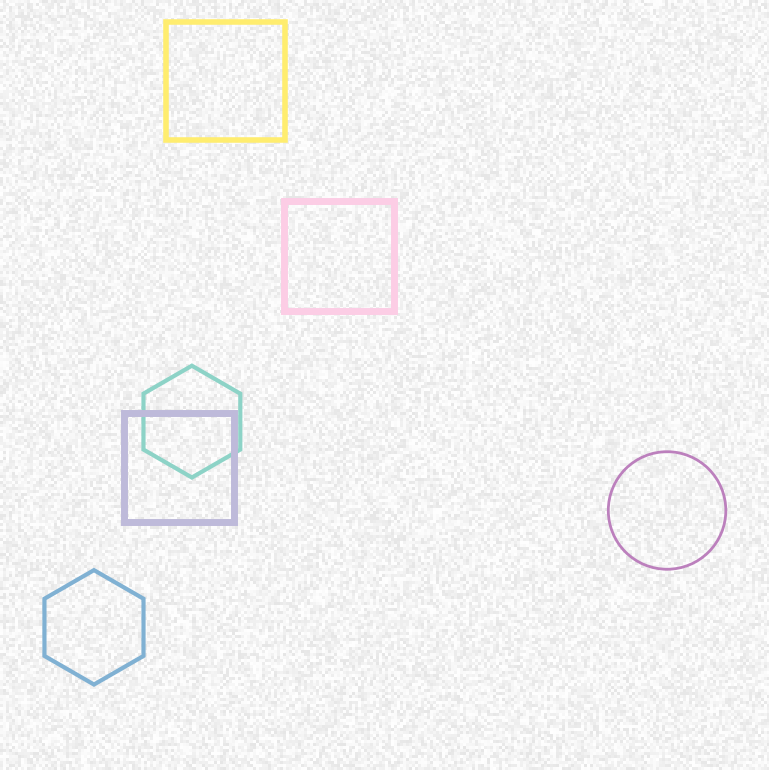[{"shape": "hexagon", "thickness": 1.5, "radius": 0.36, "center": [0.249, 0.452]}, {"shape": "square", "thickness": 2.5, "radius": 0.36, "center": [0.232, 0.393]}, {"shape": "hexagon", "thickness": 1.5, "radius": 0.37, "center": [0.122, 0.185]}, {"shape": "square", "thickness": 2.5, "radius": 0.36, "center": [0.44, 0.668]}, {"shape": "circle", "thickness": 1, "radius": 0.38, "center": [0.866, 0.337]}, {"shape": "square", "thickness": 2, "radius": 0.38, "center": [0.293, 0.895]}]